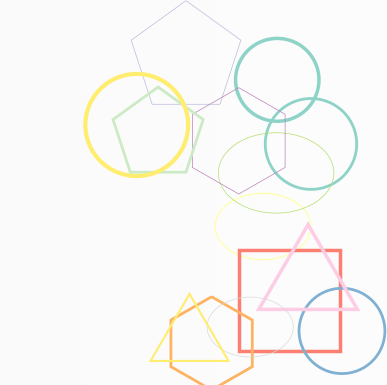[{"shape": "circle", "thickness": 2.5, "radius": 0.54, "center": [0.716, 0.793]}, {"shape": "circle", "thickness": 2, "radius": 0.59, "center": [0.803, 0.626]}, {"shape": "oval", "thickness": 1, "radius": 0.62, "center": [0.679, 0.412]}, {"shape": "pentagon", "thickness": 0.5, "radius": 0.74, "center": [0.48, 0.85]}, {"shape": "square", "thickness": 2.5, "radius": 0.66, "center": [0.747, 0.218]}, {"shape": "circle", "thickness": 2, "radius": 0.55, "center": [0.883, 0.14]}, {"shape": "hexagon", "thickness": 2, "radius": 0.61, "center": [0.546, 0.108]}, {"shape": "oval", "thickness": 0.5, "radius": 0.75, "center": [0.713, 0.551]}, {"shape": "triangle", "thickness": 2.5, "radius": 0.73, "center": [0.795, 0.27]}, {"shape": "oval", "thickness": 0.5, "radius": 0.56, "center": [0.646, 0.15]}, {"shape": "hexagon", "thickness": 0.5, "radius": 0.69, "center": [0.616, 0.634]}, {"shape": "pentagon", "thickness": 2, "radius": 0.61, "center": [0.408, 0.652]}, {"shape": "circle", "thickness": 3, "radius": 0.66, "center": [0.353, 0.675]}, {"shape": "triangle", "thickness": 1.5, "radius": 0.58, "center": [0.489, 0.121]}]